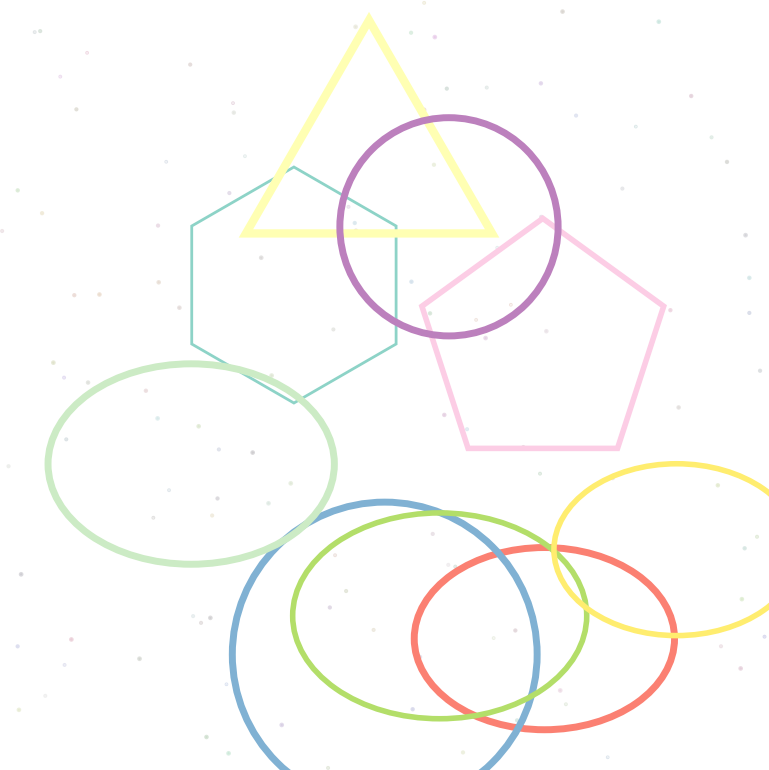[{"shape": "hexagon", "thickness": 1, "radius": 0.77, "center": [0.382, 0.63]}, {"shape": "triangle", "thickness": 3, "radius": 0.92, "center": [0.479, 0.789]}, {"shape": "oval", "thickness": 2.5, "radius": 0.85, "center": [0.707, 0.171]}, {"shape": "circle", "thickness": 2.5, "radius": 0.99, "center": [0.5, 0.15]}, {"shape": "oval", "thickness": 2, "radius": 0.95, "center": [0.571, 0.2]}, {"shape": "pentagon", "thickness": 2, "radius": 0.83, "center": [0.705, 0.551]}, {"shape": "circle", "thickness": 2.5, "radius": 0.71, "center": [0.583, 0.705]}, {"shape": "oval", "thickness": 2.5, "radius": 0.93, "center": [0.248, 0.397]}, {"shape": "oval", "thickness": 2, "radius": 0.8, "center": [0.879, 0.286]}]